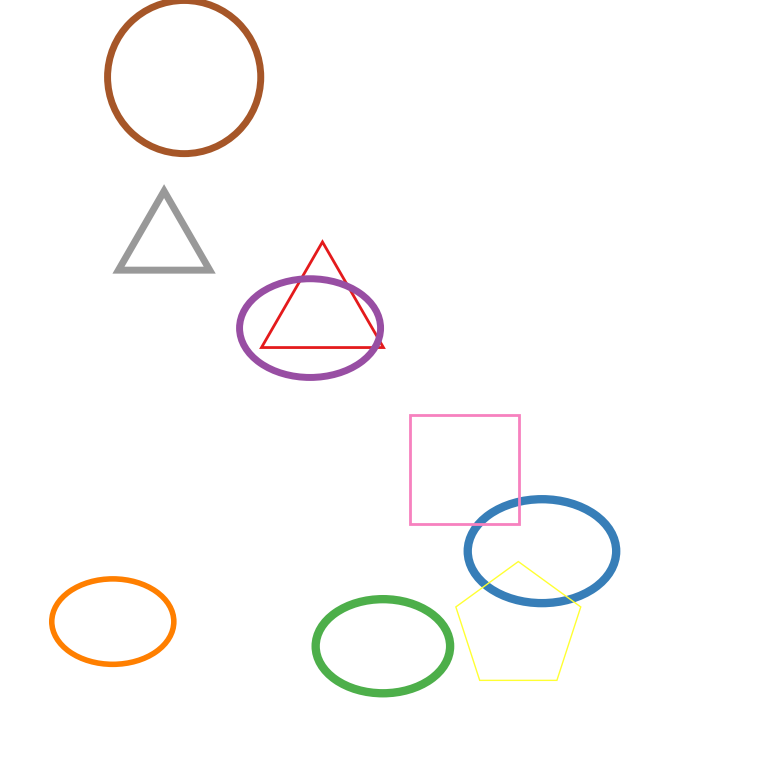[{"shape": "triangle", "thickness": 1, "radius": 0.46, "center": [0.419, 0.594]}, {"shape": "oval", "thickness": 3, "radius": 0.48, "center": [0.704, 0.284]}, {"shape": "oval", "thickness": 3, "radius": 0.44, "center": [0.497, 0.161]}, {"shape": "oval", "thickness": 2.5, "radius": 0.46, "center": [0.403, 0.574]}, {"shape": "oval", "thickness": 2, "radius": 0.4, "center": [0.146, 0.193]}, {"shape": "pentagon", "thickness": 0.5, "radius": 0.43, "center": [0.673, 0.185]}, {"shape": "circle", "thickness": 2.5, "radius": 0.5, "center": [0.239, 0.9]}, {"shape": "square", "thickness": 1, "radius": 0.35, "center": [0.604, 0.39]}, {"shape": "triangle", "thickness": 2.5, "radius": 0.34, "center": [0.213, 0.683]}]